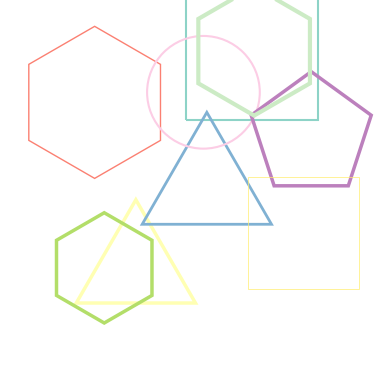[{"shape": "square", "thickness": 1.5, "radius": 0.86, "center": [0.655, 0.859]}, {"shape": "triangle", "thickness": 2.5, "radius": 0.89, "center": [0.353, 0.302]}, {"shape": "hexagon", "thickness": 1, "radius": 0.99, "center": [0.246, 0.734]}, {"shape": "triangle", "thickness": 2, "radius": 0.97, "center": [0.537, 0.514]}, {"shape": "hexagon", "thickness": 2.5, "radius": 0.72, "center": [0.271, 0.304]}, {"shape": "circle", "thickness": 1.5, "radius": 0.73, "center": [0.528, 0.76]}, {"shape": "pentagon", "thickness": 2.5, "radius": 0.82, "center": [0.808, 0.65]}, {"shape": "hexagon", "thickness": 3, "radius": 0.84, "center": [0.66, 0.867]}, {"shape": "square", "thickness": 0.5, "radius": 0.72, "center": [0.788, 0.395]}]